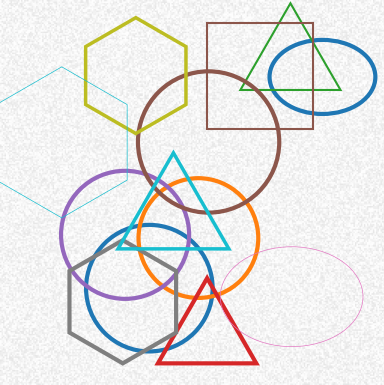[{"shape": "circle", "thickness": 3, "radius": 0.82, "center": [0.388, 0.252]}, {"shape": "oval", "thickness": 3, "radius": 0.69, "center": [0.838, 0.8]}, {"shape": "circle", "thickness": 3, "radius": 0.78, "center": [0.515, 0.382]}, {"shape": "triangle", "thickness": 1.5, "radius": 0.75, "center": [0.754, 0.841]}, {"shape": "triangle", "thickness": 3, "radius": 0.74, "center": [0.538, 0.13]}, {"shape": "circle", "thickness": 3, "radius": 0.83, "center": [0.325, 0.39]}, {"shape": "square", "thickness": 1.5, "radius": 0.69, "center": [0.675, 0.803]}, {"shape": "circle", "thickness": 3, "radius": 0.92, "center": [0.542, 0.631]}, {"shape": "oval", "thickness": 0.5, "radius": 0.93, "center": [0.757, 0.229]}, {"shape": "hexagon", "thickness": 3, "radius": 0.8, "center": [0.319, 0.216]}, {"shape": "hexagon", "thickness": 2.5, "radius": 0.75, "center": [0.353, 0.804]}, {"shape": "triangle", "thickness": 2.5, "radius": 0.83, "center": [0.45, 0.437]}, {"shape": "hexagon", "thickness": 0.5, "radius": 0.98, "center": [0.16, 0.63]}]